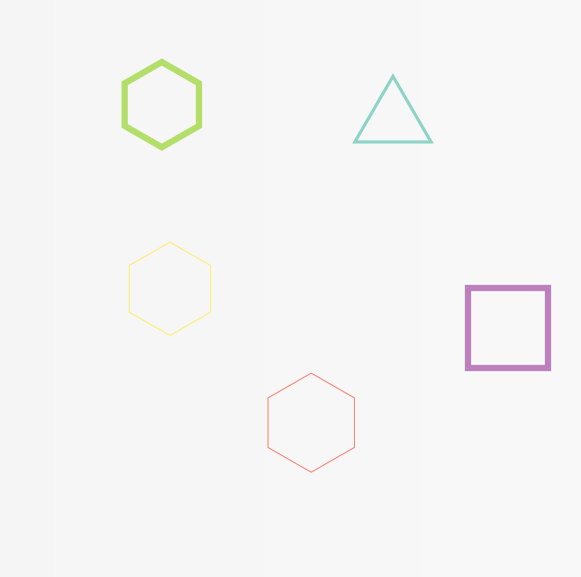[{"shape": "triangle", "thickness": 1.5, "radius": 0.38, "center": [0.676, 0.791]}, {"shape": "hexagon", "thickness": 0.5, "radius": 0.43, "center": [0.535, 0.267]}, {"shape": "hexagon", "thickness": 3, "radius": 0.37, "center": [0.278, 0.818]}, {"shape": "square", "thickness": 3, "radius": 0.35, "center": [0.874, 0.431]}, {"shape": "hexagon", "thickness": 0.5, "radius": 0.4, "center": [0.292, 0.499]}]